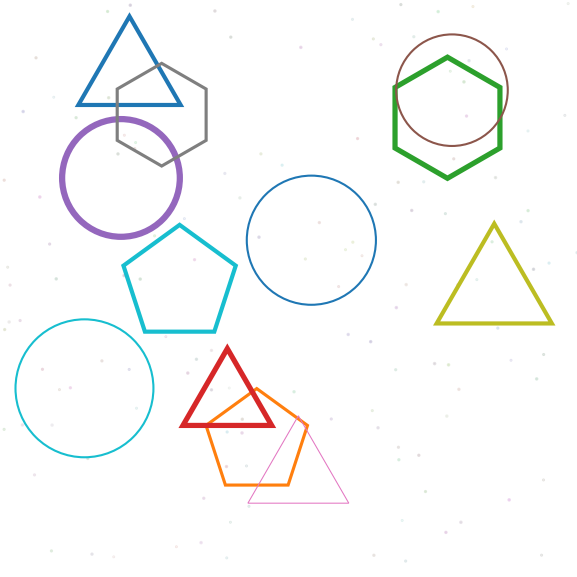[{"shape": "triangle", "thickness": 2, "radius": 0.51, "center": [0.224, 0.868]}, {"shape": "circle", "thickness": 1, "radius": 0.56, "center": [0.539, 0.583]}, {"shape": "pentagon", "thickness": 1.5, "radius": 0.46, "center": [0.445, 0.234]}, {"shape": "hexagon", "thickness": 2.5, "radius": 0.52, "center": [0.775, 0.795]}, {"shape": "triangle", "thickness": 2.5, "radius": 0.44, "center": [0.394, 0.307]}, {"shape": "circle", "thickness": 3, "radius": 0.51, "center": [0.209, 0.691]}, {"shape": "circle", "thickness": 1, "radius": 0.48, "center": [0.783, 0.843]}, {"shape": "triangle", "thickness": 0.5, "radius": 0.5, "center": [0.517, 0.178]}, {"shape": "hexagon", "thickness": 1.5, "radius": 0.44, "center": [0.28, 0.801]}, {"shape": "triangle", "thickness": 2, "radius": 0.58, "center": [0.856, 0.497]}, {"shape": "pentagon", "thickness": 2, "radius": 0.51, "center": [0.311, 0.508]}, {"shape": "circle", "thickness": 1, "radius": 0.6, "center": [0.146, 0.327]}]